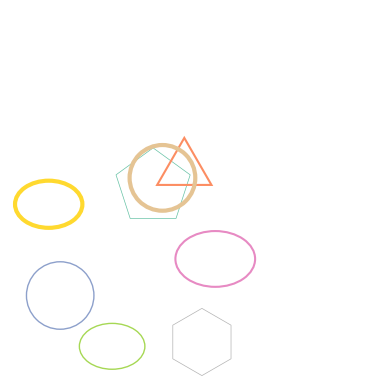[{"shape": "pentagon", "thickness": 0.5, "radius": 0.51, "center": [0.398, 0.515]}, {"shape": "triangle", "thickness": 1.5, "radius": 0.41, "center": [0.479, 0.56]}, {"shape": "circle", "thickness": 1, "radius": 0.44, "center": [0.156, 0.232]}, {"shape": "oval", "thickness": 1.5, "radius": 0.52, "center": [0.559, 0.327]}, {"shape": "oval", "thickness": 1, "radius": 0.43, "center": [0.291, 0.1]}, {"shape": "oval", "thickness": 3, "radius": 0.44, "center": [0.127, 0.469]}, {"shape": "circle", "thickness": 3, "radius": 0.43, "center": [0.422, 0.538]}, {"shape": "hexagon", "thickness": 0.5, "radius": 0.44, "center": [0.524, 0.112]}]